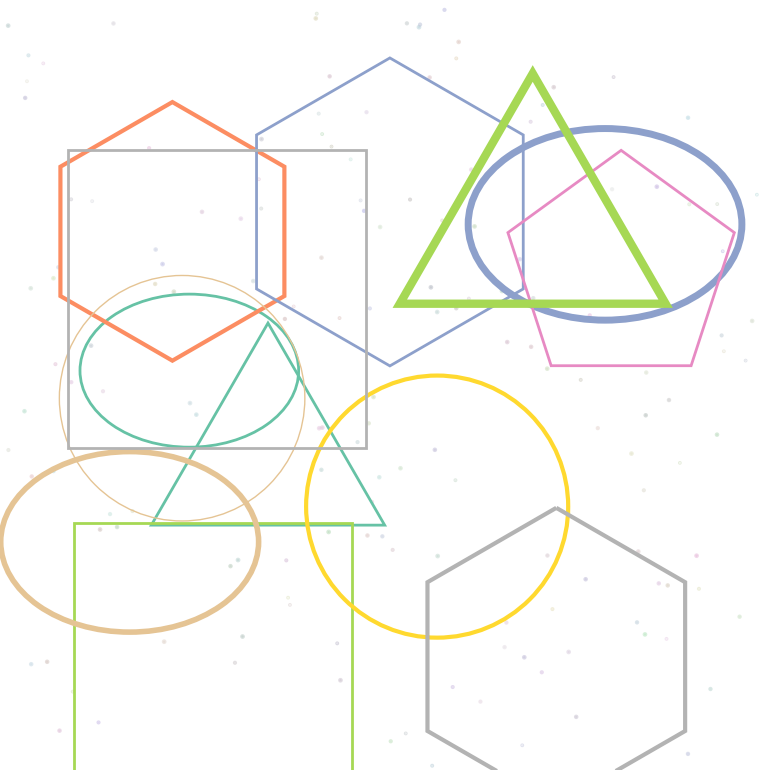[{"shape": "oval", "thickness": 1, "radius": 0.71, "center": [0.246, 0.519]}, {"shape": "triangle", "thickness": 1, "radius": 0.87, "center": [0.348, 0.405]}, {"shape": "hexagon", "thickness": 1.5, "radius": 0.84, "center": [0.224, 0.7]}, {"shape": "hexagon", "thickness": 1, "radius": 1.0, "center": [0.506, 0.725]}, {"shape": "oval", "thickness": 2.5, "radius": 0.89, "center": [0.786, 0.709]}, {"shape": "pentagon", "thickness": 1, "radius": 0.77, "center": [0.807, 0.65]}, {"shape": "triangle", "thickness": 3, "radius": 1.0, "center": [0.692, 0.705]}, {"shape": "square", "thickness": 1, "radius": 0.9, "center": [0.276, 0.14]}, {"shape": "circle", "thickness": 1.5, "radius": 0.85, "center": [0.568, 0.342]}, {"shape": "circle", "thickness": 0.5, "radius": 0.8, "center": [0.236, 0.483]}, {"shape": "oval", "thickness": 2, "radius": 0.84, "center": [0.168, 0.296]}, {"shape": "hexagon", "thickness": 1.5, "radius": 0.97, "center": [0.722, 0.147]}, {"shape": "square", "thickness": 1, "radius": 0.97, "center": [0.282, 0.612]}]